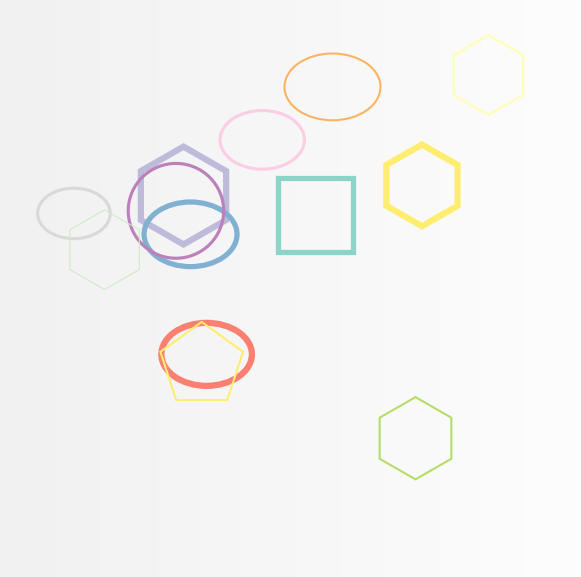[{"shape": "square", "thickness": 2.5, "radius": 0.32, "center": [0.543, 0.627]}, {"shape": "hexagon", "thickness": 1, "radius": 0.34, "center": [0.84, 0.869]}, {"shape": "hexagon", "thickness": 3, "radius": 0.42, "center": [0.316, 0.661]}, {"shape": "oval", "thickness": 3, "radius": 0.39, "center": [0.355, 0.386]}, {"shape": "oval", "thickness": 2.5, "radius": 0.4, "center": [0.328, 0.593]}, {"shape": "oval", "thickness": 1, "radius": 0.41, "center": [0.572, 0.849]}, {"shape": "hexagon", "thickness": 1, "radius": 0.36, "center": [0.715, 0.24]}, {"shape": "oval", "thickness": 1.5, "radius": 0.36, "center": [0.451, 0.757]}, {"shape": "oval", "thickness": 1.5, "radius": 0.31, "center": [0.127, 0.63]}, {"shape": "circle", "thickness": 1.5, "radius": 0.41, "center": [0.303, 0.634]}, {"shape": "hexagon", "thickness": 0.5, "radius": 0.34, "center": [0.18, 0.567]}, {"shape": "hexagon", "thickness": 3, "radius": 0.35, "center": [0.726, 0.678]}, {"shape": "pentagon", "thickness": 1, "radius": 0.37, "center": [0.347, 0.367]}]